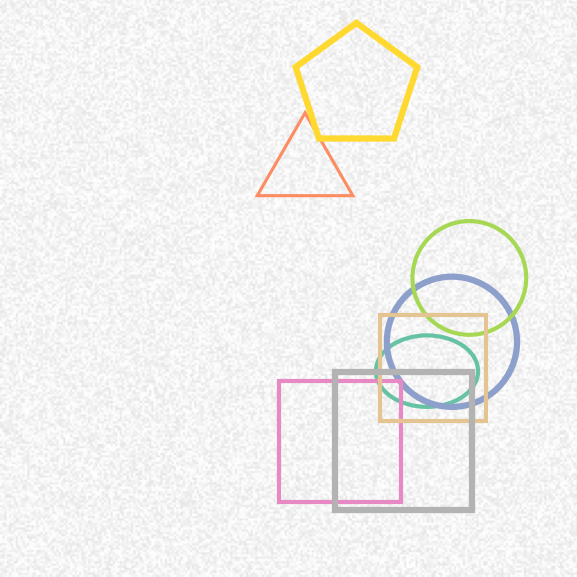[{"shape": "oval", "thickness": 2, "radius": 0.44, "center": [0.739, 0.356]}, {"shape": "triangle", "thickness": 1.5, "radius": 0.48, "center": [0.528, 0.708]}, {"shape": "circle", "thickness": 3, "radius": 0.56, "center": [0.783, 0.407]}, {"shape": "square", "thickness": 2, "radius": 0.53, "center": [0.589, 0.234]}, {"shape": "circle", "thickness": 2, "radius": 0.49, "center": [0.813, 0.518]}, {"shape": "pentagon", "thickness": 3, "radius": 0.55, "center": [0.617, 0.849]}, {"shape": "square", "thickness": 2, "radius": 0.46, "center": [0.75, 0.361]}, {"shape": "square", "thickness": 3, "radius": 0.6, "center": [0.699, 0.235]}]